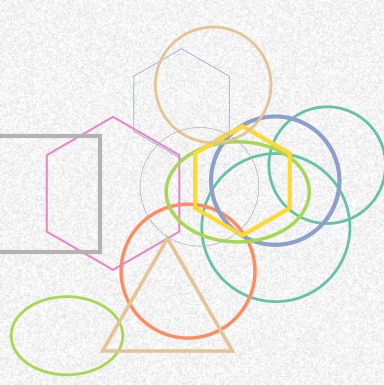[{"shape": "circle", "thickness": 2, "radius": 0.96, "center": [0.716, 0.409]}, {"shape": "circle", "thickness": 2, "radius": 0.76, "center": [0.85, 0.571]}, {"shape": "circle", "thickness": 2.5, "radius": 0.87, "center": [0.488, 0.296]}, {"shape": "circle", "thickness": 3, "radius": 0.83, "center": [0.715, 0.531]}, {"shape": "hexagon", "thickness": 0.5, "radius": 0.72, "center": [0.472, 0.73]}, {"shape": "hexagon", "thickness": 1.5, "radius": 0.99, "center": [0.294, 0.498]}, {"shape": "oval", "thickness": 2.5, "radius": 0.93, "center": [0.617, 0.502]}, {"shape": "oval", "thickness": 2, "radius": 0.72, "center": [0.174, 0.128]}, {"shape": "hexagon", "thickness": 3, "radius": 0.71, "center": [0.63, 0.53]}, {"shape": "triangle", "thickness": 2.5, "radius": 0.97, "center": [0.435, 0.186]}, {"shape": "circle", "thickness": 2, "radius": 0.75, "center": [0.554, 0.779]}, {"shape": "circle", "thickness": 0.5, "radius": 0.77, "center": [0.518, 0.515]}, {"shape": "square", "thickness": 3, "radius": 0.76, "center": [0.108, 0.496]}]